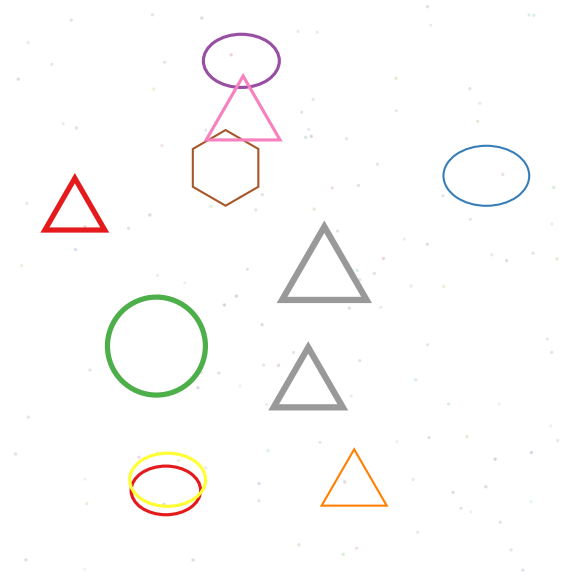[{"shape": "oval", "thickness": 1.5, "radius": 0.3, "center": [0.287, 0.15]}, {"shape": "triangle", "thickness": 2.5, "radius": 0.3, "center": [0.13, 0.631]}, {"shape": "oval", "thickness": 1, "radius": 0.37, "center": [0.842, 0.695]}, {"shape": "circle", "thickness": 2.5, "radius": 0.42, "center": [0.271, 0.4]}, {"shape": "oval", "thickness": 1.5, "radius": 0.33, "center": [0.418, 0.894]}, {"shape": "triangle", "thickness": 1, "radius": 0.33, "center": [0.613, 0.156]}, {"shape": "oval", "thickness": 1.5, "radius": 0.33, "center": [0.29, 0.168]}, {"shape": "hexagon", "thickness": 1, "radius": 0.33, "center": [0.391, 0.708]}, {"shape": "triangle", "thickness": 1.5, "radius": 0.37, "center": [0.421, 0.794]}, {"shape": "triangle", "thickness": 3, "radius": 0.42, "center": [0.562, 0.522]}, {"shape": "triangle", "thickness": 3, "radius": 0.35, "center": [0.534, 0.328]}]